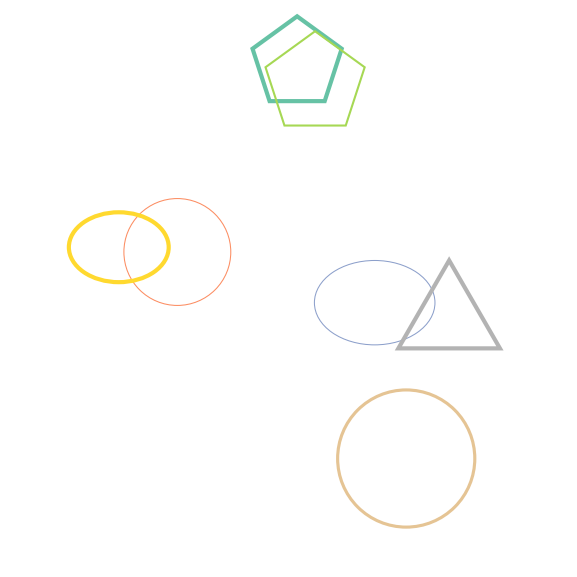[{"shape": "pentagon", "thickness": 2, "radius": 0.41, "center": [0.515, 0.89]}, {"shape": "circle", "thickness": 0.5, "radius": 0.46, "center": [0.307, 0.563]}, {"shape": "oval", "thickness": 0.5, "radius": 0.52, "center": [0.649, 0.475]}, {"shape": "pentagon", "thickness": 1, "radius": 0.45, "center": [0.546, 0.855]}, {"shape": "oval", "thickness": 2, "radius": 0.43, "center": [0.206, 0.571]}, {"shape": "circle", "thickness": 1.5, "radius": 0.59, "center": [0.703, 0.205]}, {"shape": "triangle", "thickness": 2, "radius": 0.51, "center": [0.778, 0.447]}]